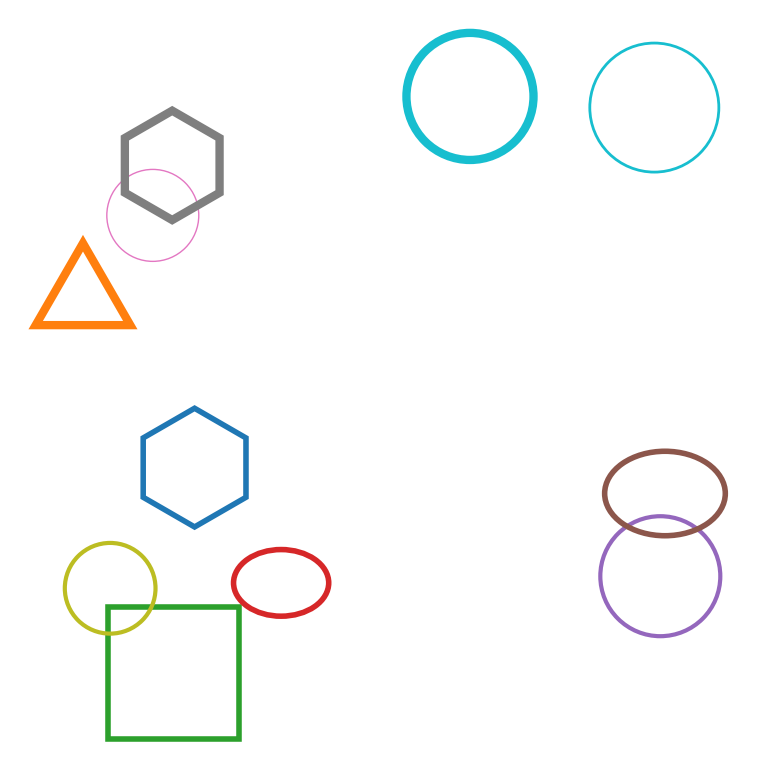[{"shape": "hexagon", "thickness": 2, "radius": 0.39, "center": [0.253, 0.393]}, {"shape": "triangle", "thickness": 3, "radius": 0.35, "center": [0.108, 0.613]}, {"shape": "square", "thickness": 2, "radius": 0.43, "center": [0.226, 0.126]}, {"shape": "oval", "thickness": 2, "radius": 0.31, "center": [0.365, 0.243]}, {"shape": "circle", "thickness": 1.5, "radius": 0.39, "center": [0.858, 0.252]}, {"shape": "oval", "thickness": 2, "radius": 0.39, "center": [0.864, 0.359]}, {"shape": "circle", "thickness": 0.5, "radius": 0.3, "center": [0.198, 0.72]}, {"shape": "hexagon", "thickness": 3, "radius": 0.36, "center": [0.224, 0.785]}, {"shape": "circle", "thickness": 1.5, "radius": 0.29, "center": [0.143, 0.236]}, {"shape": "circle", "thickness": 1, "radius": 0.42, "center": [0.85, 0.86]}, {"shape": "circle", "thickness": 3, "radius": 0.41, "center": [0.61, 0.875]}]